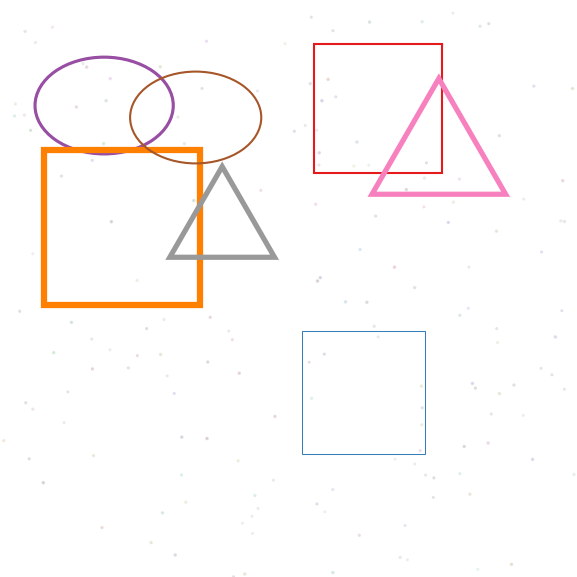[{"shape": "square", "thickness": 1, "radius": 0.56, "center": [0.655, 0.812]}, {"shape": "square", "thickness": 0.5, "radius": 0.53, "center": [0.63, 0.319]}, {"shape": "oval", "thickness": 1.5, "radius": 0.6, "center": [0.18, 0.816]}, {"shape": "square", "thickness": 3, "radius": 0.67, "center": [0.212, 0.605]}, {"shape": "oval", "thickness": 1, "radius": 0.57, "center": [0.339, 0.796]}, {"shape": "triangle", "thickness": 2.5, "radius": 0.67, "center": [0.76, 0.73]}, {"shape": "triangle", "thickness": 2.5, "radius": 0.52, "center": [0.385, 0.606]}]